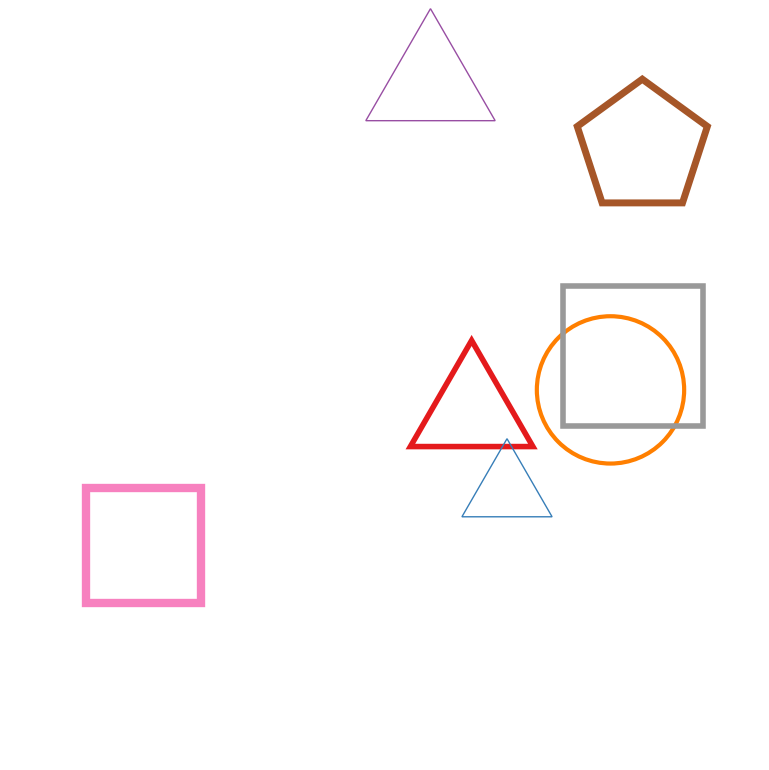[{"shape": "triangle", "thickness": 2, "radius": 0.46, "center": [0.613, 0.466]}, {"shape": "triangle", "thickness": 0.5, "radius": 0.34, "center": [0.658, 0.363]}, {"shape": "triangle", "thickness": 0.5, "radius": 0.48, "center": [0.559, 0.892]}, {"shape": "circle", "thickness": 1.5, "radius": 0.48, "center": [0.793, 0.494]}, {"shape": "pentagon", "thickness": 2.5, "radius": 0.44, "center": [0.834, 0.808]}, {"shape": "square", "thickness": 3, "radius": 0.37, "center": [0.186, 0.292]}, {"shape": "square", "thickness": 2, "radius": 0.46, "center": [0.822, 0.537]}]